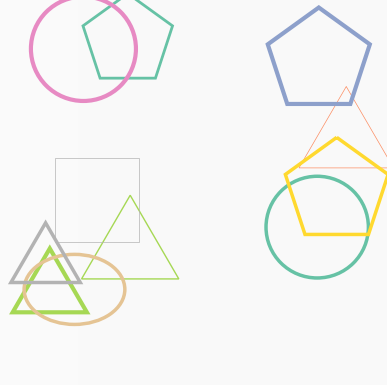[{"shape": "pentagon", "thickness": 2, "radius": 0.61, "center": [0.33, 0.895]}, {"shape": "circle", "thickness": 2.5, "radius": 0.66, "center": [0.819, 0.41]}, {"shape": "triangle", "thickness": 0.5, "radius": 0.7, "center": [0.894, 0.634]}, {"shape": "pentagon", "thickness": 3, "radius": 0.69, "center": [0.823, 0.842]}, {"shape": "circle", "thickness": 3, "radius": 0.68, "center": [0.215, 0.873]}, {"shape": "triangle", "thickness": 3, "radius": 0.55, "center": [0.128, 0.244]}, {"shape": "triangle", "thickness": 1, "radius": 0.72, "center": [0.336, 0.348]}, {"shape": "pentagon", "thickness": 2.5, "radius": 0.7, "center": [0.869, 0.504]}, {"shape": "oval", "thickness": 2.5, "radius": 0.65, "center": [0.192, 0.248]}, {"shape": "triangle", "thickness": 2.5, "radius": 0.52, "center": [0.118, 0.318]}, {"shape": "square", "thickness": 0.5, "radius": 0.54, "center": [0.25, 0.481]}]